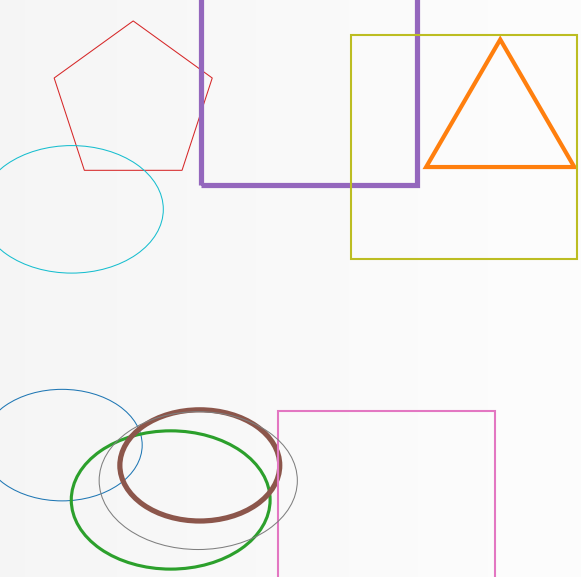[{"shape": "oval", "thickness": 0.5, "radius": 0.69, "center": [0.107, 0.228]}, {"shape": "triangle", "thickness": 2, "radius": 0.74, "center": [0.861, 0.784]}, {"shape": "oval", "thickness": 1.5, "radius": 0.86, "center": [0.294, 0.133]}, {"shape": "pentagon", "thickness": 0.5, "radius": 0.71, "center": [0.229, 0.82]}, {"shape": "square", "thickness": 2.5, "radius": 0.93, "center": [0.532, 0.865]}, {"shape": "oval", "thickness": 2.5, "radius": 0.69, "center": [0.344, 0.193]}, {"shape": "square", "thickness": 1, "radius": 0.93, "center": [0.665, 0.101]}, {"shape": "oval", "thickness": 0.5, "radius": 0.85, "center": [0.341, 0.167]}, {"shape": "square", "thickness": 1, "radius": 0.97, "center": [0.799, 0.744]}, {"shape": "oval", "thickness": 0.5, "radius": 0.79, "center": [0.123, 0.637]}]